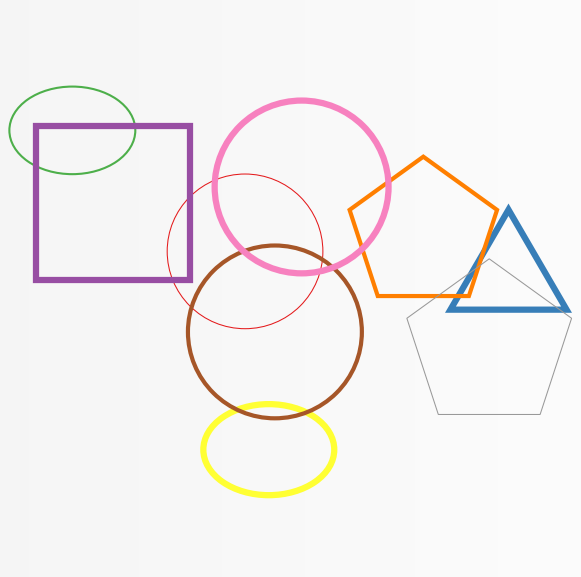[{"shape": "circle", "thickness": 0.5, "radius": 0.67, "center": [0.422, 0.564]}, {"shape": "triangle", "thickness": 3, "radius": 0.58, "center": [0.875, 0.521]}, {"shape": "oval", "thickness": 1, "radius": 0.54, "center": [0.124, 0.773]}, {"shape": "square", "thickness": 3, "radius": 0.67, "center": [0.194, 0.647]}, {"shape": "pentagon", "thickness": 2, "radius": 0.67, "center": [0.728, 0.594]}, {"shape": "oval", "thickness": 3, "radius": 0.56, "center": [0.462, 0.221]}, {"shape": "circle", "thickness": 2, "radius": 0.75, "center": [0.473, 0.424]}, {"shape": "circle", "thickness": 3, "radius": 0.75, "center": [0.519, 0.675]}, {"shape": "pentagon", "thickness": 0.5, "radius": 0.74, "center": [0.842, 0.402]}]